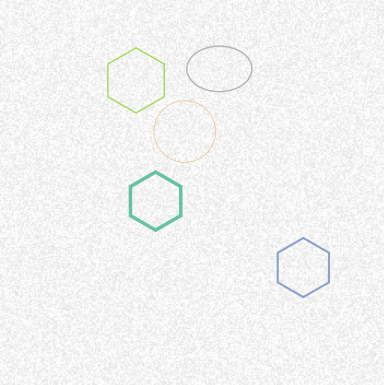[{"shape": "hexagon", "thickness": 2.5, "radius": 0.38, "center": [0.404, 0.478]}, {"shape": "hexagon", "thickness": 1.5, "radius": 0.38, "center": [0.788, 0.305]}, {"shape": "hexagon", "thickness": 1, "radius": 0.42, "center": [0.353, 0.791]}, {"shape": "circle", "thickness": 0.5, "radius": 0.4, "center": [0.48, 0.658]}, {"shape": "oval", "thickness": 1, "radius": 0.42, "center": [0.57, 0.821]}]